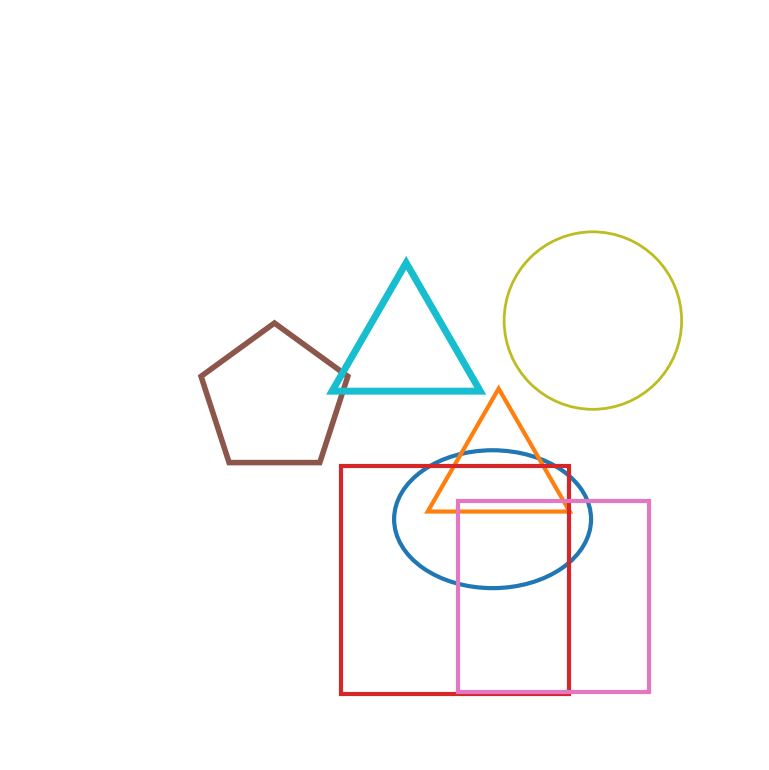[{"shape": "oval", "thickness": 1.5, "radius": 0.64, "center": [0.64, 0.326]}, {"shape": "triangle", "thickness": 1.5, "radius": 0.53, "center": [0.648, 0.389]}, {"shape": "square", "thickness": 1.5, "radius": 0.74, "center": [0.591, 0.246]}, {"shape": "pentagon", "thickness": 2, "radius": 0.5, "center": [0.356, 0.48]}, {"shape": "square", "thickness": 1.5, "radius": 0.62, "center": [0.719, 0.225]}, {"shape": "circle", "thickness": 1, "radius": 0.58, "center": [0.77, 0.584]}, {"shape": "triangle", "thickness": 2.5, "radius": 0.56, "center": [0.527, 0.548]}]